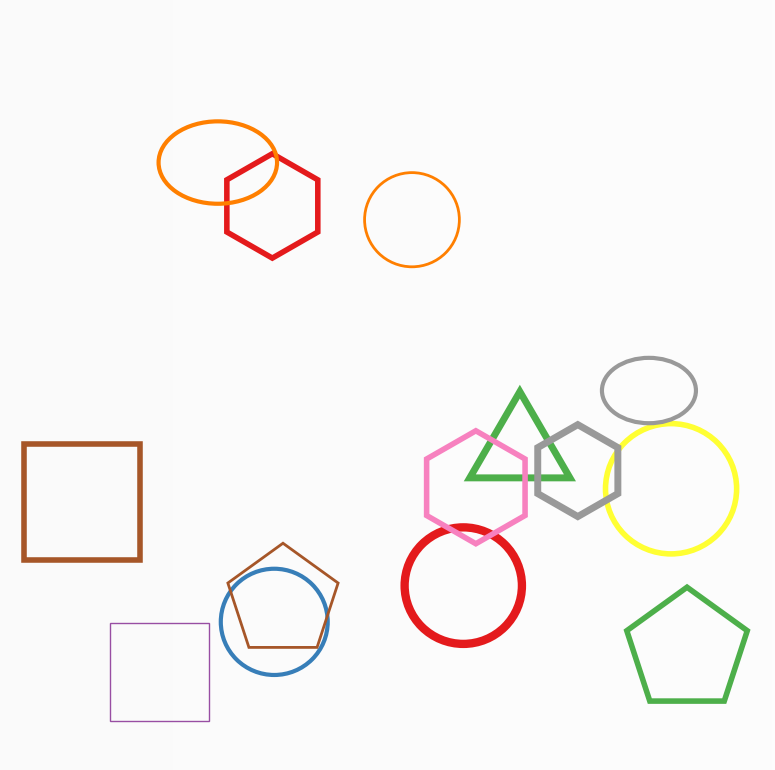[{"shape": "hexagon", "thickness": 2, "radius": 0.34, "center": [0.351, 0.733]}, {"shape": "circle", "thickness": 3, "radius": 0.38, "center": [0.598, 0.239]}, {"shape": "circle", "thickness": 1.5, "radius": 0.34, "center": [0.354, 0.192]}, {"shape": "triangle", "thickness": 2.5, "radius": 0.37, "center": [0.671, 0.417]}, {"shape": "pentagon", "thickness": 2, "radius": 0.41, "center": [0.886, 0.156]}, {"shape": "square", "thickness": 0.5, "radius": 0.32, "center": [0.205, 0.128]}, {"shape": "circle", "thickness": 1, "radius": 0.31, "center": [0.532, 0.715]}, {"shape": "oval", "thickness": 1.5, "radius": 0.38, "center": [0.281, 0.789]}, {"shape": "circle", "thickness": 2, "radius": 0.42, "center": [0.866, 0.365]}, {"shape": "square", "thickness": 2, "radius": 0.37, "center": [0.105, 0.348]}, {"shape": "pentagon", "thickness": 1, "radius": 0.37, "center": [0.365, 0.22]}, {"shape": "hexagon", "thickness": 2, "radius": 0.37, "center": [0.614, 0.367]}, {"shape": "hexagon", "thickness": 2.5, "radius": 0.3, "center": [0.746, 0.389]}, {"shape": "oval", "thickness": 1.5, "radius": 0.3, "center": [0.837, 0.493]}]